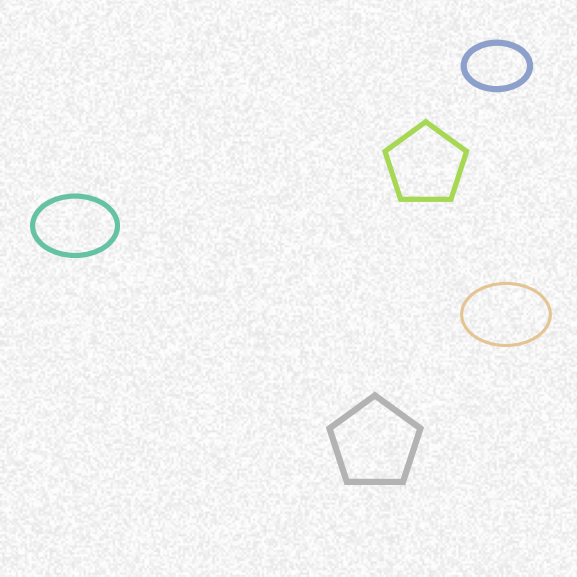[{"shape": "oval", "thickness": 2.5, "radius": 0.37, "center": [0.13, 0.608]}, {"shape": "oval", "thickness": 3, "radius": 0.29, "center": [0.86, 0.885]}, {"shape": "pentagon", "thickness": 2.5, "radius": 0.37, "center": [0.737, 0.714]}, {"shape": "oval", "thickness": 1.5, "radius": 0.38, "center": [0.876, 0.455]}, {"shape": "pentagon", "thickness": 3, "radius": 0.41, "center": [0.649, 0.232]}]